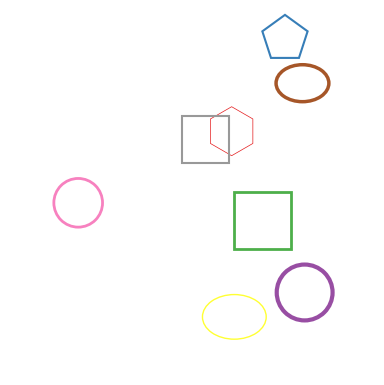[{"shape": "hexagon", "thickness": 0.5, "radius": 0.32, "center": [0.602, 0.659]}, {"shape": "pentagon", "thickness": 1.5, "radius": 0.31, "center": [0.74, 0.9]}, {"shape": "square", "thickness": 2, "radius": 0.37, "center": [0.681, 0.428]}, {"shape": "circle", "thickness": 3, "radius": 0.36, "center": [0.791, 0.24]}, {"shape": "oval", "thickness": 1, "radius": 0.41, "center": [0.609, 0.177]}, {"shape": "oval", "thickness": 2.5, "radius": 0.34, "center": [0.786, 0.784]}, {"shape": "circle", "thickness": 2, "radius": 0.32, "center": [0.203, 0.473]}, {"shape": "square", "thickness": 1.5, "radius": 0.31, "center": [0.534, 0.638]}]